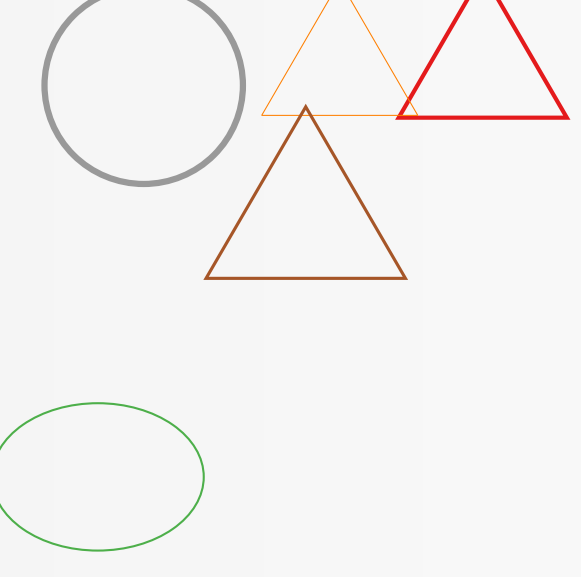[{"shape": "triangle", "thickness": 2, "radius": 0.84, "center": [0.831, 0.879]}, {"shape": "oval", "thickness": 1, "radius": 0.91, "center": [0.168, 0.173]}, {"shape": "triangle", "thickness": 0.5, "radius": 0.78, "center": [0.584, 0.877]}, {"shape": "triangle", "thickness": 1.5, "radius": 0.99, "center": [0.526, 0.616]}, {"shape": "circle", "thickness": 3, "radius": 0.85, "center": [0.247, 0.851]}]